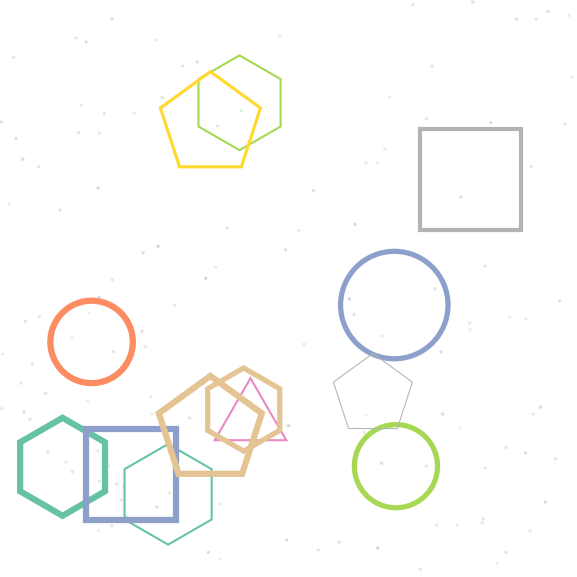[{"shape": "hexagon", "thickness": 1, "radius": 0.44, "center": [0.291, 0.143]}, {"shape": "hexagon", "thickness": 3, "radius": 0.42, "center": [0.108, 0.191]}, {"shape": "circle", "thickness": 3, "radius": 0.36, "center": [0.159, 0.407]}, {"shape": "square", "thickness": 3, "radius": 0.39, "center": [0.227, 0.177]}, {"shape": "circle", "thickness": 2.5, "radius": 0.47, "center": [0.683, 0.471]}, {"shape": "triangle", "thickness": 1, "radius": 0.36, "center": [0.434, 0.273]}, {"shape": "hexagon", "thickness": 1, "radius": 0.41, "center": [0.415, 0.821]}, {"shape": "circle", "thickness": 2.5, "radius": 0.36, "center": [0.686, 0.192]}, {"shape": "pentagon", "thickness": 1.5, "radius": 0.46, "center": [0.364, 0.784]}, {"shape": "hexagon", "thickness": 2.5, "radius": 0.36, "center": [0.422, 0.29]}, {"shape": "pentagon", "thickness": 3, "radius": 0.47, "center": [0.364, 0.254]}, {"shape": "square", "thickness": 2, "radius": 0.44, "center": [0.815, 0.688]}, {"shape": "pentagon", "thickness": 0.5, "radius": 0.36, "center": [0.646, 0.315]}]